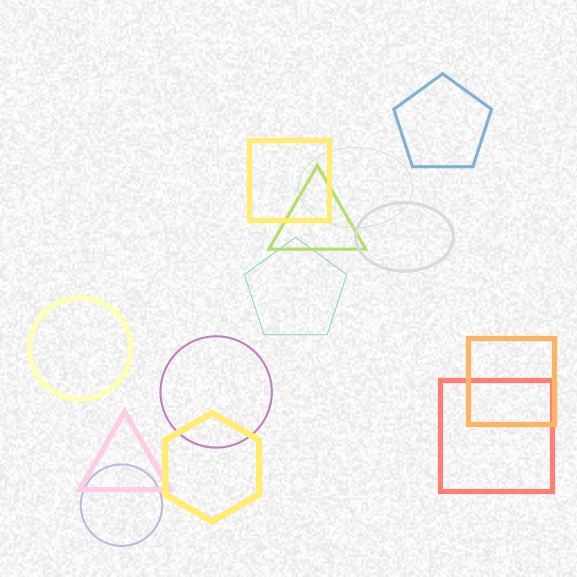[{"shape": "pentagon", "thickness": 0.5, "radius": 0.47, "center": [0.512, 0.495]}, {"shape": "circle", "thickness": 2.5, "radius": 0.44, "center": [0.139, 0.396]}, {"shape": "circle", "thickness": 1, "radius": 0.35, "center": [0.21, 0.124]}, {"shape": "square", "thickness": 2.5, "radius": 0.48, "center": [0.859, 0.245]}, {"shape": "pentagon", "thickness": 1.5, "radius": 0.44, "center": [0.767, 0.782]}, {"shape": "square", "thickness": 2.5, "radius": 0.37, "center": [0.885, 0.339]}, {"shape": "triangle", "thickness": 1.5, "radius": 0.48, "center": [0.549, 0.616]}, {"shape": "triangle", "thickness": 2.5, "radius": 0.45, "center": [0.216, 0.196]}, {"shape": "oval", "thickness": 1.5, "radius": 0.42, "center": [0.7, 0.589]}, {"shape": "circle", "thickness": 1, "radius": 0.48, "center": [0.374, 0.32]}, {"shape": "oval", "thickness": 0.5, "radius": 0.5, "center": [0.616, 0.674]}, {"shape": "square", "thickness": 2.5, "radius": 0.35, "center": [0.5, 0.687]}, {"shape": "hexagon", "thickness": 3, "radius": 0.47, "center": [0.367, 0.19]}]